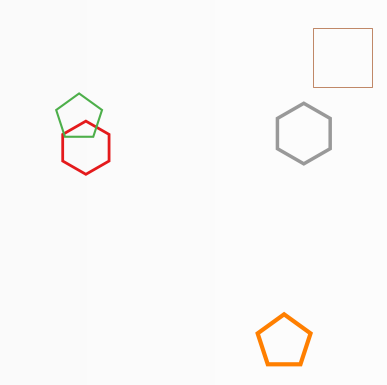[{"shape": "hexagon", "thickness": 2, "radius": 0.35, "center": [0.222, 0.616]}, {"shape": "pentagon", "thickness": 1.5, "radius": 0.31, "center": [0.204, 0.695]}, {"shape": "pentagon", "thickness": 3, "radius": 0.36, "center": [0.733, 0.112]}, {"shape": "square", "thickness": 0.5, "radius": 0.38, "center": [0.884, 0.851]}, {"shape": "hexagon", "thickness": 2.5, "radius": 0.39, "center": [0.784, 0.653]}]